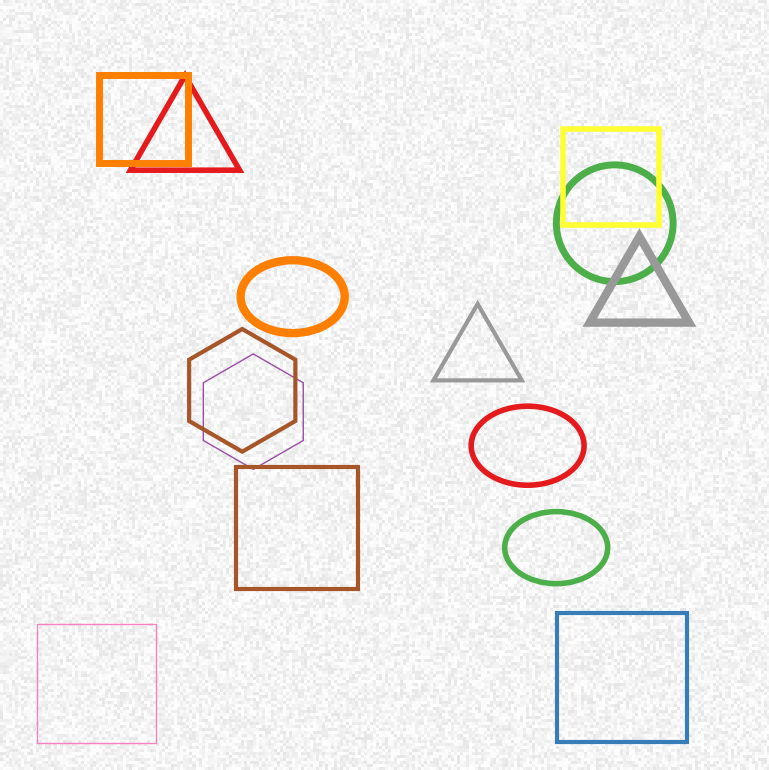[{"shape": "oval", "thickness": 2, "radius": 0.37, "center": [0.685, 0.421]}, {"shape": "triangle", "thickness": 2, "radius": 0.41, "center": [0.24, 0.82]}, {"shape": "square", "thickness": 1.5, "radius": 0.42, "center": [0.807, 0.12]}, {"shape": "oval", "thickness": 2, "radius": 0.33, "center": [0.722, 0.289]}, {"shape": "circle", "thickness": 2.5, "radius": 0.38, "center": [0.798, 0.71]}, {"shape": "hexagon", "thickness": 0.5, "radius": 0.37, "center": [0.329, 0.465]}, {"shape": "square", "thickness": 2.5, "radius": 0.29, "center": [0.187, 0.846]}, {"shape": "oval", "thickness": 3, "radius": 0.34, "center": [0.38, 0.615]}, {"shape": "square", "thickness": 2, "radius": 0.31, "center": [0.794, 0.77]}, {"shape": "square", "thickness": 1.5, "radius": 0.4, "center": [0.385, 0.315]}, {"shape": "hexagon", "thickness": 1.5, "radius": 0.4, "center": [0.315, 0.493]}, {"shape": "square", "thickness": 0.5, "radius": 0.39, "center": [0.125, 0.113]}, {"shape": "triangle", "thickness": 1.5, "radius": 0.33, "center": [0.62, 0.539]}, {"shape": "triangle", "thickness": 3, "radius": 0.37, "center": [0.83, 0.618]}]